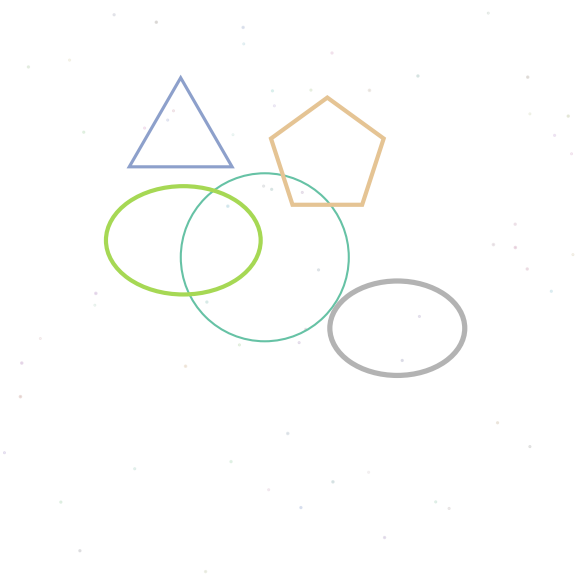[{"shape": "circle", "thickness": 1, "radius": 0.73, "center": [0.459, 0.554]}, {"shape": "triangle", "thickness": 1.5, "radius": 0.51, "center": [0.313, 0.762]}, {"shape": "oval", "thickness": 2, "radius": 0.67, "center": [0.317, 0.583]}, {"shape": "pentagon", "thickness": 2, "radius": 0.51, "center": [0.567, 0.728]}, {"shape": "oval", "thickness": 2.5, "radius": 0.58, "center": [0.688, 0.431]}]